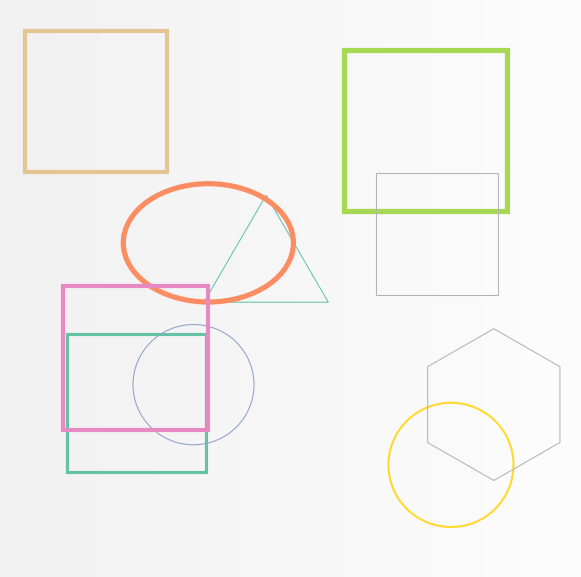[{"shape": "square", "thickness": 1.5, "radius": 0.6, "center": [0.236, 0.302]}, {"shape": "triangle", "thickness": 0.5, "radius": 0.62, "center": [0.458, 0.538]}, {"shape": "oval", "thickness": 2.5, "radius": 0.73, "center": [0.358, 0.579]}, {"shape": "circle", "thickness": 0.5, "radius": 0.52, "center": [0.333, 0.333]}, {"shape": "square", "thickness": 2, "radius": 0.62, "center": [0.232, 0.379]}, {"shape": "square", "thickness": 2.5, "radius": 0.7, "center": [0.732, 0.773]}, {"shape": "circle", "thickness": 1, "radius": 0.54, "center": [0.776, 0.194]}, {"shape": "square", "thickness": 2, "radius": 0.61, "center": [0.165, 0.824]}, {"shape": "square", "thickness": 0.5, "radius": 0.53, "center": [0.752, 0.594]}, {"shape": "hexagon", "thickness": 0.5, "radius": 0.66, "center": [0.85, 0.299]}]